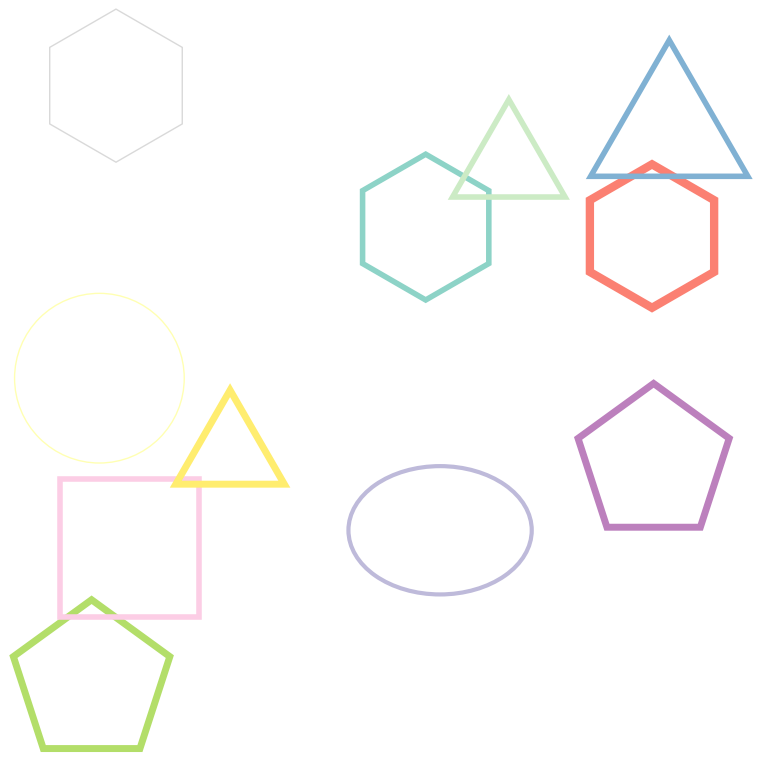[{"shape": "hexagon", "thickness": 2, "radius": 0.47, "center": [0.553, 0.705]}, {"shape": "circle", "thickness": 0.5, "radius": 0.55, "center": [0.129, 0.509]}, {"shape": "oval", "thickness": 1.5, "radius": 0.6, "center": [0.572, 0.311]}, {"shape": "hexagon", "thickness": 3, "radius": 0.47, "center": [0.847, 0.693]}, {"shape": "triangle", "thickness": 2, "radius": 0.59, "center": [0.869, 0.83]}, {"shape": "pentagon", "thickness": 2.5, "radius": 0.53, "center": [0.119, 0.114]}, {"shape": "square", "thickness": 2, "radius": 0.45, "center": [0.168, 0.288]}, {"shape": "hexagon", "thickness": 0.5, "radius": 0.5, "center": [0.151, 0.889]}, {"shape": "pentagon", "thickness": 2.5, "radius": 0.52, "center": [0.849, 0.399]}, {"shape": "triangle", "thickness": 2, "radius": 0.42, "center": [0.661, 0.786]}, {"shape": "triangle", "thickness": 2.5, "radius": 0.41, "center": [0.299, 0.412]}]